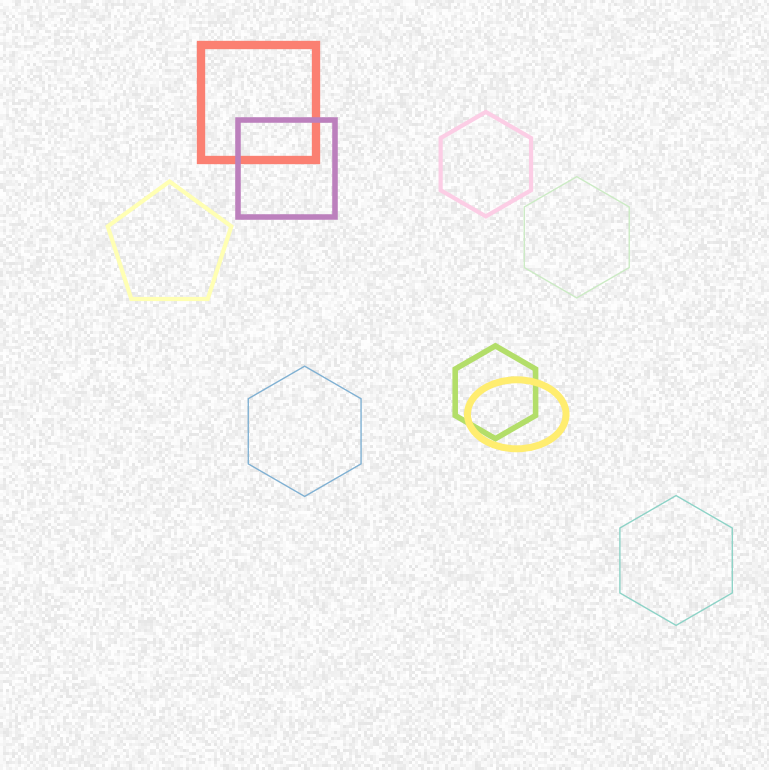[{"shape": "hexagon", "thickness": 0.5, "radius": 0.42, "center": [0.878, 0.272]}, {"shape": "pentagon", "thickness": 1.5, "radius": 0.42, "center": [0.22, 0.68]}, {"shape": "square", "thickness": 3, "radius": 0.37, "center": [0.336, 0.867]}, {"shape": "hexagon", "thickness": 0.5, "radius": 0.42, "center": [0.396, 0.44]}, {"shape": "hexagon", "thickness": 2, "radius": 0.3, "center": [0.643, 0.491]}, {"shape": "hexagon", "thickness": 1.5, "radius": 0.34, "center": [0.631, 0.787]}, {"shape": "square", "thickness": 2, "radius": 0.32, "center": [0.372, 0.781]}, {"shape": "hexagon", "thickness": 0.5, "radius": 0.39, "center": [0.749, 0.692]}, {"shape": "oval", "thickness": 2.5, "radius": 0.32, "center": [0.671, 0.462]}]